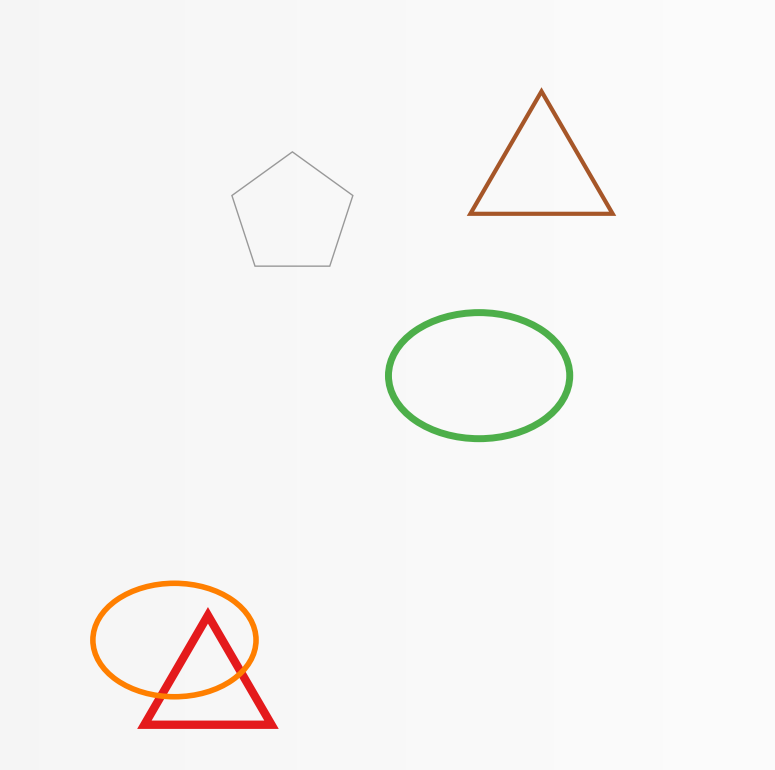[{"shape": "triangle", "thickness": 3, "radius": 0.47, "center": [0.268, 0.106]}, {"shape": "oval", "thickness": 2.5, "radius": 0.58, "center": [0.618, 0.512]}, {"shape": "oval", "thickness": 2, "radius": 0.53, "center": [0.225, 0.169]}, {"shape": "triangle", "thickness": 1.5, "radius": 0.53, "center": [0.699, 0.775]}, {"shape": "pentagon", "thickness": 0.5, "radius": 0.41, "center": [0.377, 0.721]}]